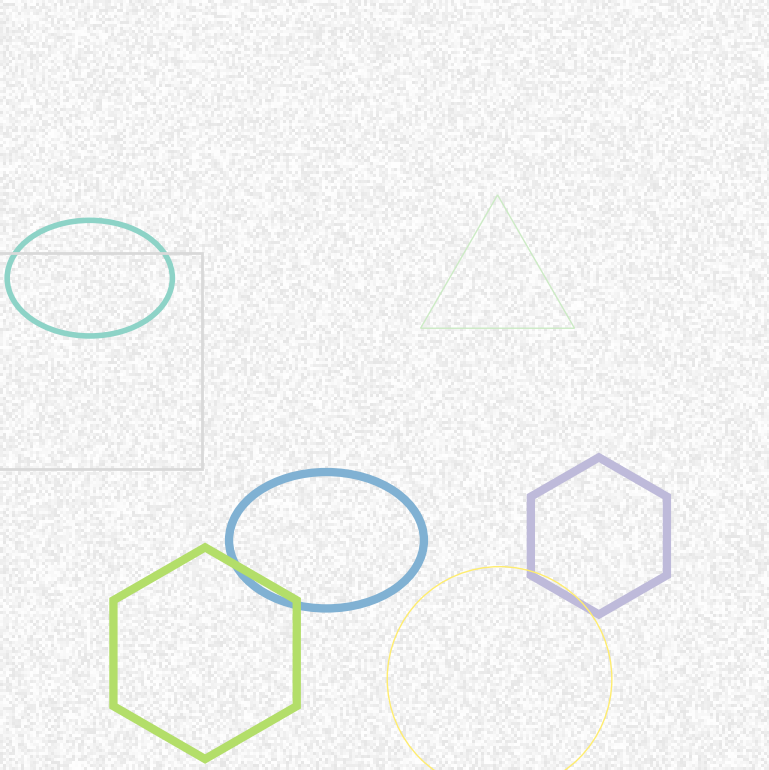[{"shape": "oval", "thickness": 2, "radius": 0.54, "center": [0.117, 0.639]}, {"shape": "hexagon", "thickness": 3, "radius": 0.51, "center": [0.778, 0.304]}, {"shape": "oval", "thickness": 3, "radius": 0.63, "center": [0.424, 0.298]}, {"shape": "hexagon", "thickness": 3, "radius": 0.69, "center": [0.266, 0.152]}, {"shape": "square", "thickness": 1, "radius": 0.7, "center": [0.122, 0.531]}, {"shape": "triangle", "thickness": 0.5, "radius": 0.58, "center": [0.646, 0.631]}, {"shape": "circle", "thickness": 0.5, "radius": 0.73, "center": [0.649, 0.118]}]